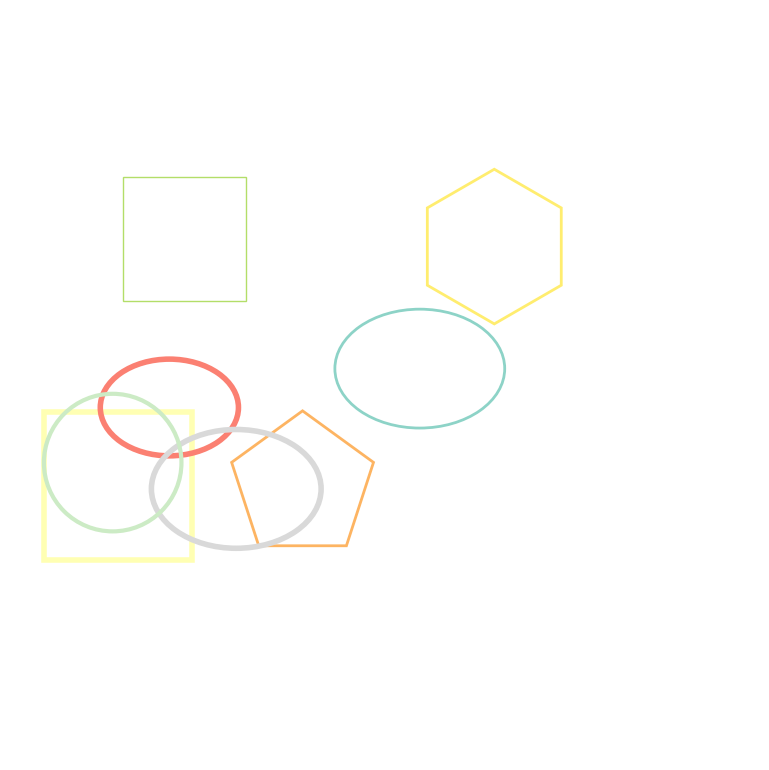[{"shape": "oval", "thickness": 1, "radius": 0.55, "center": [0.545, 0.521]}, {"shape": "square", "thickness": 2, "radius": 0.48, "center": [0.154, 0.369]}, {"shape": "oval", "thickness": 2, "radius": 0.45, "center": [0.22, 0.471]}, {"shape": "pentagon", "thickness": 1, "radius": 0.48, "center": [0.393, 0.37]}, {"shape": "square", "thickness": 0.5, "radius": 0.4, "center": [0.24, 0.689]}, {"shape": "oval", "thickness": 2, "radius": 0.55, "center": [0.307, 0.365]}, {"shape": "circle", "thickness": 1.5, "radius": 0.45, "center": [0.146, 0.399]}, {"shape": "hexagon", "thickness": 1, "radius": 0.5, "center": [0.642, 0.68]}]